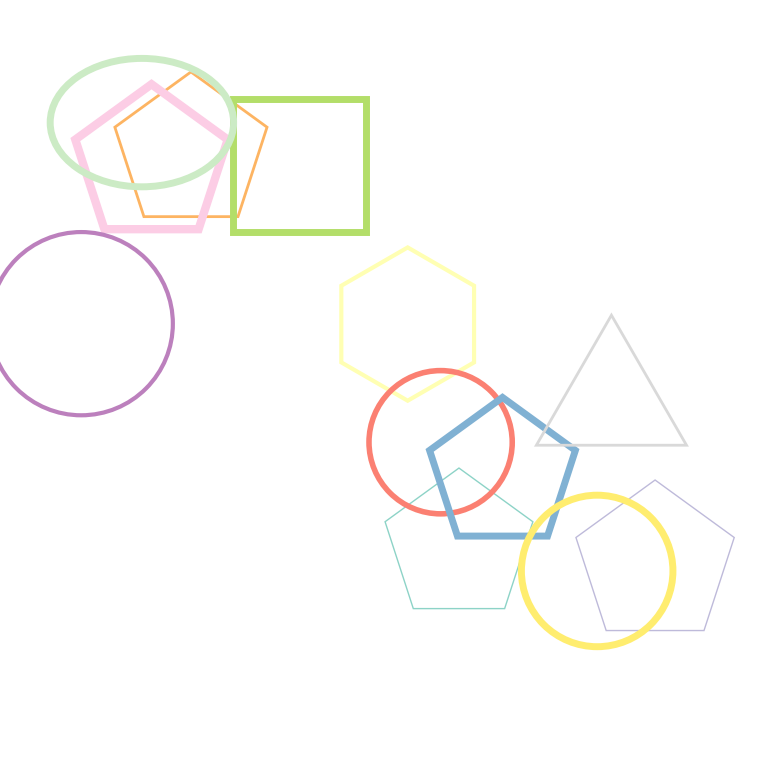[{"shape": "pentagon", "thickness": 0.5, "radius": 0.5, "center": [0.596, 0.291]}, {"shape": "hexagon", "thickness": 1.5, "radius": 0.5, "center": [0.529, 0.579]}, {"shape": "pentagon", "thickness": 0.5, "radius": 0.54, "center": [0.851, 0.269]}, {"shape": "circle", "thickness": 2, "radius": 0.47, "center": [0.572, 0.426]}, {"shape": "pentagon", "thickness": 2.5, "radius": 0.5, "center": [0.653, 0.384]}, {"shape": "pentagon", "thickness": 1, "radius": 0.52, "center": [0.248, 0.803]}, {"shape": "square", "thickness": 2.5, "radius": 0.43, "center": [0.389, 0.785]}, {"shape": "pentagon", "thickness": 3, "radius": 0.52, "center": [0.197, 0.787]}, {"shape": "triangle", "thickness": 1, "radius": 0.56, "center": [0.794, 0.478]}, {"shape": "circle", "thickness": 1.5, "radius": 0.59, "center": [0.106, 0.58]}, {"shape": "oval", "thickness": 2.5, "radius": 0.6, "center": [0.184, 0.841]}, {"shape": "circle", "thickness": 2.5, "radius": 0.49, "center": [0.776, 0.259]}]